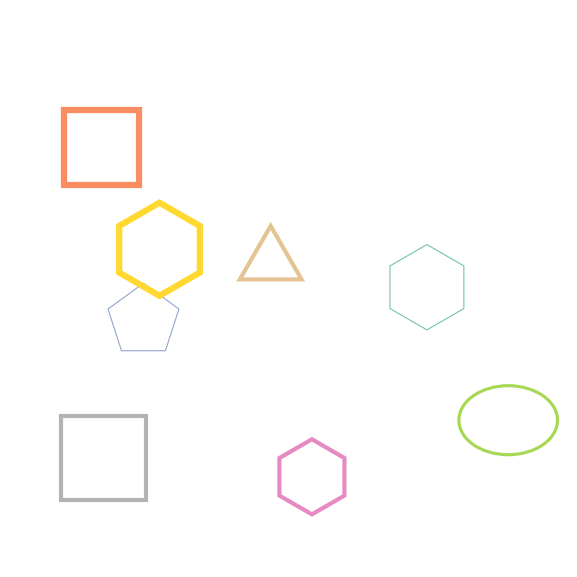[{"shape": "hexagon", "thickness": 0.5, "radius": 0.37, "center": [0.739, 0.502]}, {"shape": "square", "thickness": 3, "radius": 0.32, "center": [0.176, 0.744]}, {"shape": "pentagon", "thickness": 0.5, "radius": 0.32, "center": [0.248, 0.444]}, {"shape": "hexagon", "thickness": 2, "radius": 0.33, "center": [0.54, 0.173]}, {"shape": "oval", "thickness": 1.5, "radius": 0.43, "center": [0.88, 0.271]}, {"shape": "hexagon", "thickness": 3, "radius": 0.4, "center": [0.276, 0.568]}, {"shape": "triangle", "thickness": 2, "radius": 0.31, "center": [0.469, 0.546]}, {"shape": "square", "thickness": 2, "radius": 0.37, "center": [0.179, 0.206]}]